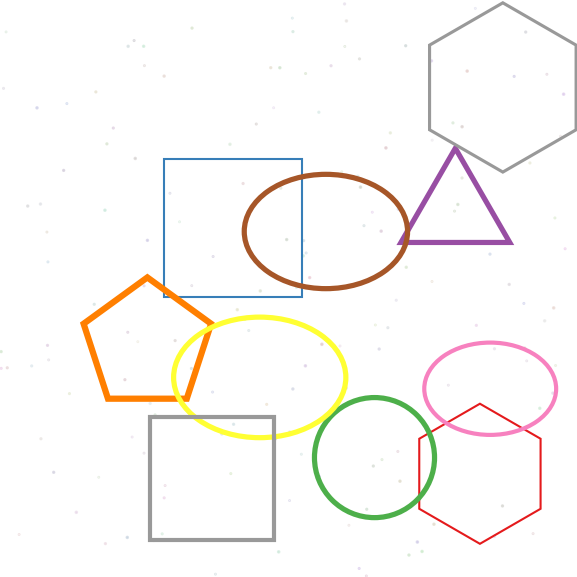[{"shape": "hexagon", "thickness": 1, "radius": 0.61, "center": [0.831, 0.179]}, {"shape": "square", "thickness": 1, "radius": 0.6, "center": [0.404, 0.605]}, {"shape": "circle", "thickness": 2.5, "radius": 0.52, "center": [0.648, 0.207]}, {"shape": "triangle", "thickness": 2.5, "radius": 0.54, "center": [0.788, 0.634]}, {"shape": "pentagon", "thickness": 3, "radius": 0.58, "center": [0.255, 0.403]}, {"shape": "oval", "thickness": 2.5, "radius": 0.75, "center": [0.45, 0.346]}, {"shape": "oval", "thickness": 2.5, "radius": 0.71, "center": [0.564, 0.598]}, {"shape": "oval", "thickness": 2, "radius": 0.57, "center": [0.849, 0.326]}, {"shape": "square", "thickness": 2, "radius": 0.53, "center": [0.367, 0.171]}, {"shape": "hexagon", "thickness": 1.5, "radius": 0.73, "center": [0.871, 0.848]}]